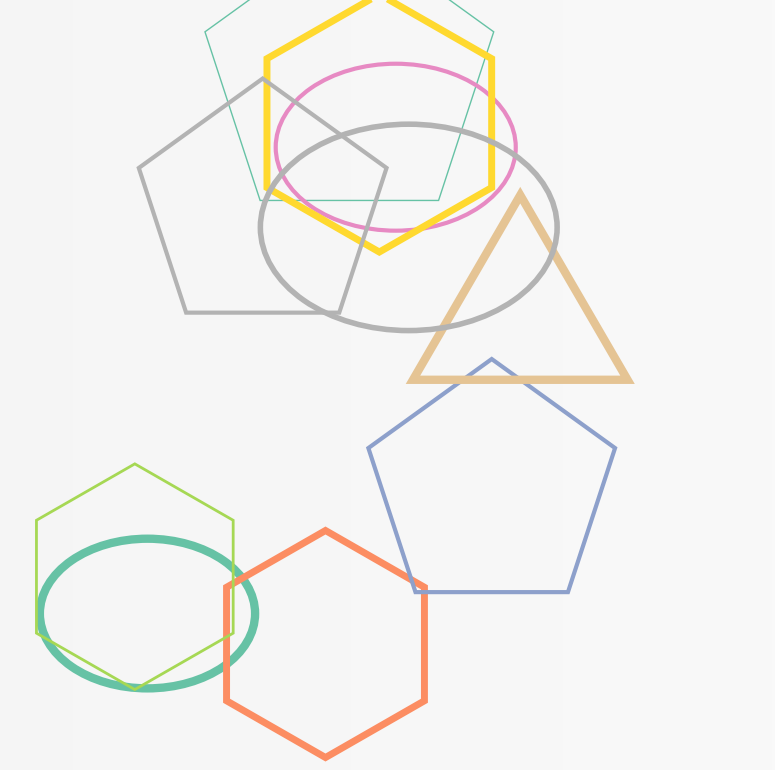[{"shape": "oval", "thickness": 3, "radius": 0.69, "center": [0.19, 0.203]}, {"shape": "pentagon", "thickness": 0.5, "radius": 0.98, "center": [0.451, 0.898]}, {"shape": "hexagon", "thickness": 2.5, "radius": 0.74, "center": [0.42, 0.164]}, {"shape": "pentagon", "thickness": 1.5, "radius": 0.84, "center": [0.634, 0.366]}, {"shape": "oval", "thickness": 1.5, "radius": 0.77, "center": [0.511, 0.809]}, {"shape": "hexagon", "thickness": 1, "radius": 0.73, "center": [0.174, 0.251]}, {"shape": "hexagon", "thickness": 2.5, "radius": 0.84, "center": [0.489, 0.84]}, {"shape": "triangle", "thickness": 3, "radius": 0.8, "center": [0.671, 0.587]}, {"shape": "oval", "thickness": 2, "radius": 0.96, "center": [0.527, 0.705]}, {"shape": "pentagon", "thickness": 1.5, "radius": 0.84, "center": [0.339, 0.73]}]